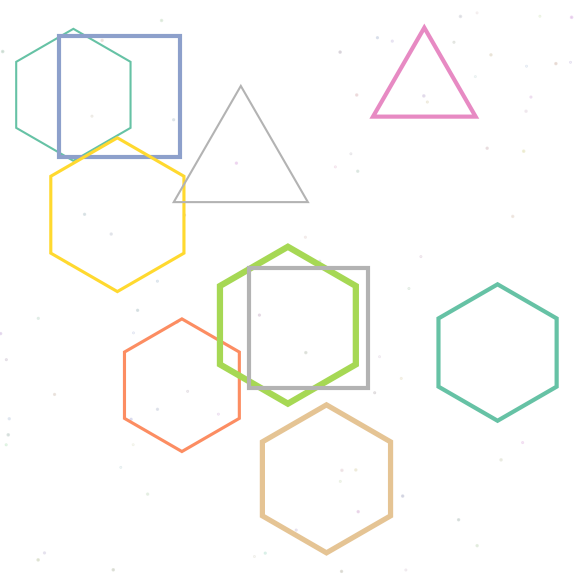[{"shape": "hexagon", "thickness": 1, "radius": 0.57, "center": [0.127, 0.835]}, {"shape": "hexagon", "thickness": 2, "radius": 0.59, "center": [0.862, 0.389]}, {"shape": "hexagon", "thickness": 1.5, "radius": 0.57, "center": [0.315, 0.332]}, {"shape": "square", "thickness": 2, "radius": 0.52, "center": [0.206, 0.833]}, {"shape": "triangle", "thickness": 2, "radius": 0.51, "center": [0.735, 0.848]}, {"shape": "hexagon", "thickness": 3, "radius": 0.68, "center": [0.499, 0.436]}, {"shape": "hexagon", "thickness": 1.5, "radius": 0.67, "center": [0.203, 0.627]}, {"shape": "hexagon", "thickness": 2.5, "radius": 0.64, "center": [0.565, 0.17]}, {"shape": "triangle", "thickness": 1, "radius": 0.67, "center": [0.417, 0.716]}, {"shape": "square", "thickness": 2, "radius": 0.52, "center": [0.534, 0.431]}]